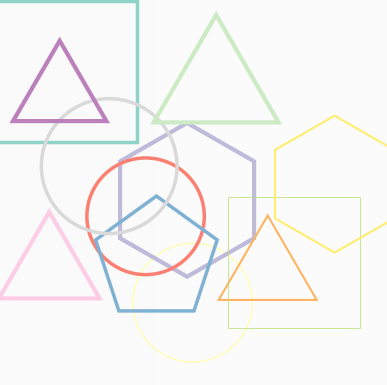[{"shape": "square", "thickness": 2.5, "radius": 0.92, "center": [0.17, 0.814]}, {"shape": "circle", "thickness": 1, "radius": 0.77, "center": [0.497, 0.214]}, {"shape": "hexagon", "thickness": 3, "radius": 1.0, "center": [0.483, 0.481]}, {"shape": "circle", "thickness": 2.5, "radius": 0.76, "center": [0.376, 0.438]}, {"shape": "pentagon", "thickness": 2.5, "radius": 0.82, "center": [0.404, 0.326]}, {"shape": "triangle", "thickness": 1.5, "radius": 0.73, "center": [0.691, 0.294]}, {"shape": "square", "thickness": 0.5, "radius": 0.85, "center": [0.758, 0.318]}, {"shape": "triangle", "thickness": 3, "radius": 0.75, "center": [0.127, 0.3]}, {"shape": "circle", "thickness": 2.5, "radius": 0.88, "center": [0.282, 0.569]}, {"shape": "triangle", "thickness": 3, "radius": 0.7, "center": [0.154, 0.755]}, {"shape": "triangle", "thickness": 3, "radius": 0.93, "center": [0.558, 0.775]}, {"shape": "hexagon", "thickness": 1.5, "radius": 0.89, "center": [0.864, 0.522]}]